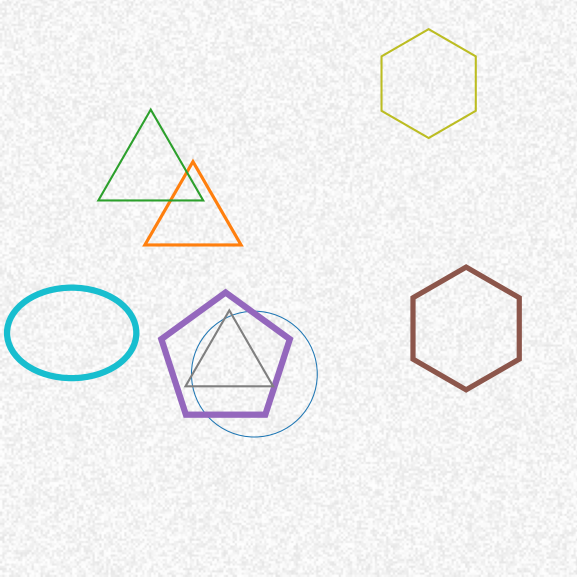[{"shape": "circle", "thickness": 0.5, "radius": 0.54, "center": [0.44, 0.351]}, {"shape": "triangle", "thickness": 1.5, "radius": 0.48, "center": [0.334, 0.623]}, {"shape": "triangle", "thickness": 1, "radius": 0.52, "center": [0.261, 0.704]}, {"shape": "pentagon", "thickness": 3, "radius": 0.58, "center": [0.391, 0.376]}, {"shape": "hexagon", "thickness": 2.5, "radius": 0.53, "center": [0.807, 0.43]}, {"shape": "triangle", "thickness": 1, "radius": 0.44, "center": [0.397, 0.374]}, {"shape": "hexagon", "thickness": 1, "radius": 0.47, "center": [0.742, 0.854]}, {"shape": "oval", "thickness": 3, "radius": 0.56, "center": [0.124, 0.423]}]